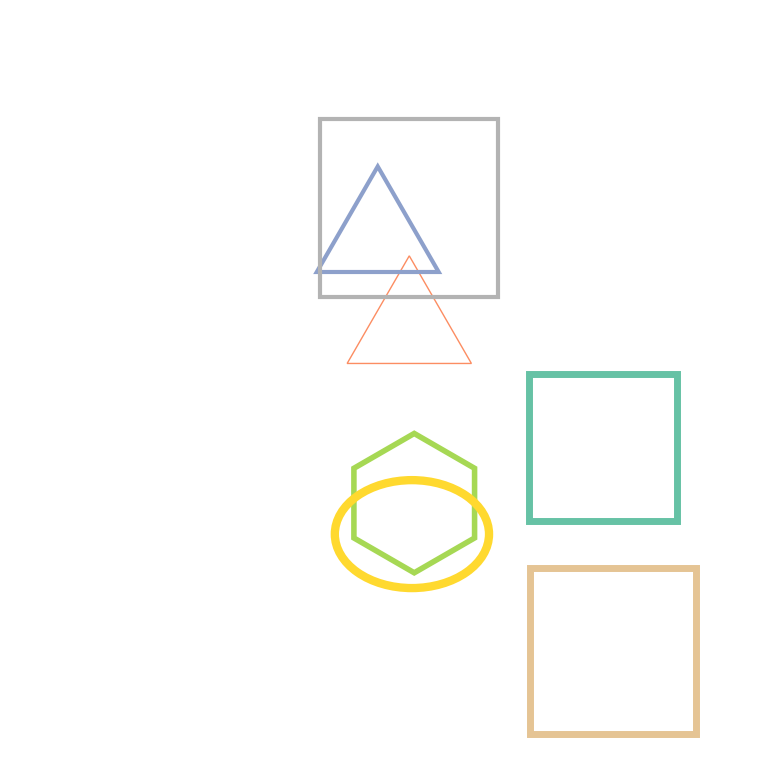[{"shape": "square", "thickness": 2.5, "radius": 0.48, "center": [0.783, 0.419]}, {"shape": "triangle", "thickness": 0.5, "radius": 0.47, "center": [0.532, 0.575]}, {"shape": "triangle", "thickness": 1.5, "radius": 0.46, "center": [0.491, 0.692]}, {"shape": "hexagon", "thickness": 2, "radius": 0.45, "center": [0.538, 0.347]}, {"shape": "oval", "thickness": 3, "radius": 0.5, "center": [0.535, 0.306]}, {"shape": "square", "thickness": 2.5, "radius": 0.54, "center": [0.796, 0.155]}, {"shape": "square", "thickness": 1.5, "radius": 0.58, "center": [0.532, 0.73]}]